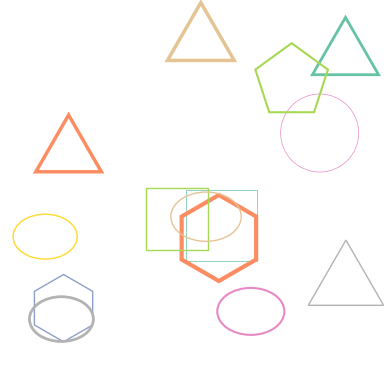[{"shape": "triangle", "thickness": 2, "radius": 0.5, "center": [0.897, 0.856]}, {"shape": "square", "thickness": 0.5, "radius": 0.47, "center": [0.576, 0.414]}, {"shape": "hexagon", "thickness": 3, "radius": 0.56, "center": [0.569, 0.382]}, {"shape": "triangle", "thickness": 2.5, "radius": 0.49, "center": [0.178, 0.603]}, {"shape": "hexagon", "thickness": 1, "radius": 0.44, "center": [0.165, 0.2]}, {"shape": "circle", "thickness": 0.5, "radius": 0.51, "center": [0.83, 0.655]}, {"shape": "oval", "thickness": 1.5, "radius": 0.44, "center": [0.651, 0.191]}, {"shape": "square", "thickness": 1, "radius": 0.4, "center": [0.459, 0.432]}, {"shape": "pentagon", "thickness": 1.5, "radius": 0.5, "center": [0.758, 0.789]}, {"shape": "oval", "thickness": 1, "radius": 0.42, "center": [0.117, 0.385]}, {"shape": "oval", "thickness": 1, "radius": 0.46, "center": [0.535, 0.437]}, {"shape": "triangle", "thickness": 2.5, "radius": 0.5, "center": [0.522, 0.893]}, {"shape": "oval", "thickness": 2, "radius": 0.42, "center": [0.16, 0.171]}, {"shape": "triangle", "thickness": 1, "radius": 0.56, "center": [0.899, 0.264]}]